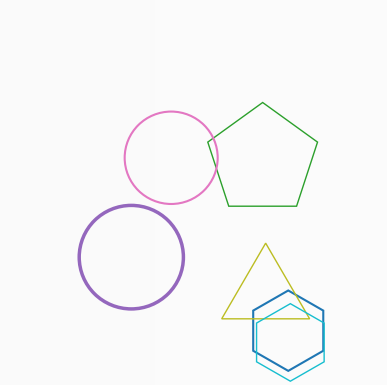[{"shape": "hexagon", "thickness": 1.5, "radius": 0.52, "center": [0.744, 0.141]}, {"shape": "pentagon", "thickness": 1, "radius": 0.74, "center": [0.678, 0.585]}, {"shape": "circle", "thickness": 2.5, "radius": 0.67, "center": [0.339, 0.332]}, {"shape": "circle", "thickness": 1.5, "radius": 0.6, "center": [0.442, 0.59]}, {"shape": "triangle", "thickness": 1, "radius": 0.66, "center": [0.686, 0.237]}, {"shape": "hexagon", "thickness": 1, "radius": 0.5, "center": [0.749, 0.111]}]